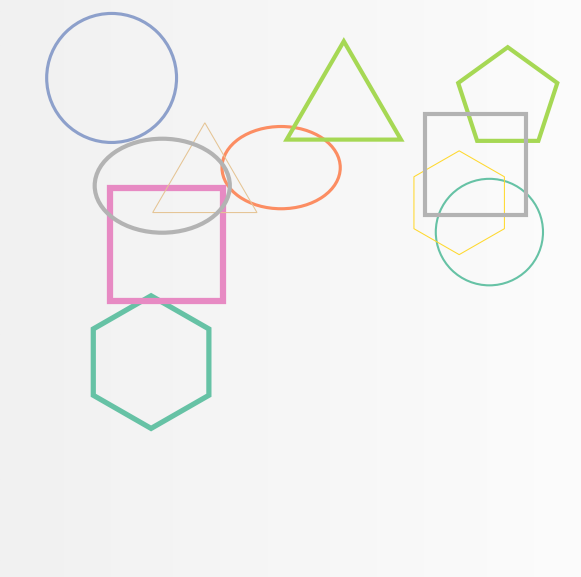[{"shape": "hexagon", "thickness": 2.5, "radius": 0.57, "center": [0.26, 0.372]}, {"shape": "circle", "thickness": 1, "radius": 0.46, "center": [0.842, 0.597]}, {"shape": "oval", "thickness": 1.5, "radius": 0.51, "center": [0.484, 0.709]}, {"shape": "circle", "thickness": 1.5, "radius": 0.56, "center": [0.192, 0.864]}, {"shape": "square", "thickness": 3, "radius": 0.49, "center": [0.287, 0.575]}, {"shape": "triangle", "thickness": 2, "radius": 0.57, "center": [0.591, 0.814]}, {"shape": "pentagon", "thickness": 2, "radius": 0.45, "center": [0.874, 0.828]}, {"shape": "hexagon", "thickness": 0.5, "radius": 0.45, "center": [0.79, 0.648]}, {"shape": "triangle", "thickness": 0.5, "radius": 0.52, "center": [0.352, 0.683]}, {"shape": "square", "thickness": 2, "radius": 0.44, "center": [0.818, 0.714]}, {"shape": "oval", "thickness": 2, "radius": 0.58, "center": [0.279, 0.678]}]